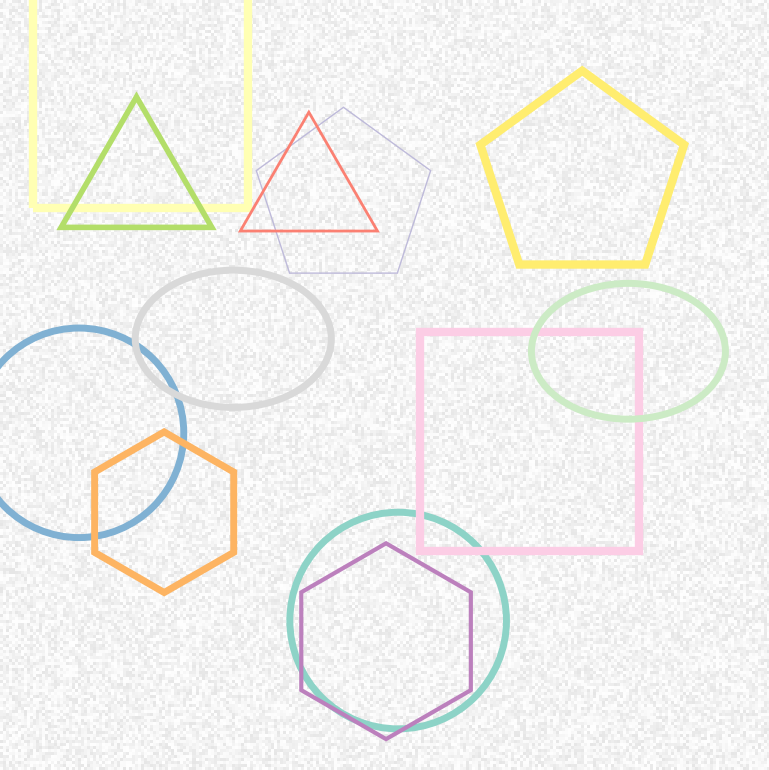[{"shape": "circle", "thickness": 2.5, "radius": 0.7, "center": [0.517, 0.194]}, {"shape": "square", "thickness": 3, "radius": 0.7, "center": [0.182, 0.87]}, {"shape": "pentagon", "thickness": 0.5, "radius": 0.6, "center": [0.446, 0.742]}, {"shape": "triangle", "thickness": 1, "radius": 0.51, "center": [0.401, 0.751]}, {"shape": "circle", "thickness": 2.5, "radius": 0.68, "center": [0.103, 0.438]}, {"shape": "hexagon", "thickness": 2.5, "radius": 0.52, "center": [0.213, 0.335]}, {"shape": "triangle", "thickness": 2, "radius": 0.56, "center": [0.177, 0.761]}, {"shape": "square", "thickness": 3, "radius": 0.71, "center": [0.688, 0.427]}, {"shape": "oval", "thickness": 2.5, "radius": 0.64, "center": [0.303, 0.56]}, {"shape": "hexagon", "thickness": 1.5, "radius": 0.64, "center": [0.501, 0.167]}, {"shape": "oval", "thickness": 2.5, "radius": 0.63, "center": [0.816, 0.544]}, {"shape": "pentagon", "thickness": 3, "radius": 0.7, "center": [0.756, 0.769]}]